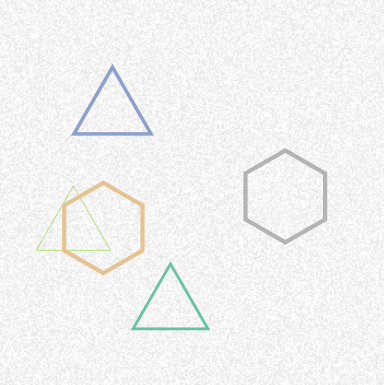[{"shape": "triangle", "thickness": 2, "radius": 0.56, "center": [0.443, 0.202]}, {"shape": "triangle", "thickness": 2.5, "radius": 0.58, "center": [0.292, 0.71]}, {"shape": "triangle", "thickness": 0.5, "radius": 0.56, "center": [0.191, 0.406]}, {"shape": "hexagon", "thickness": 3, "radius": 0.59, "center": [0.268, 0.408]}, {"shape": "hexagon", "thickness": 3, "radius": 0.6, "center": [0.741, 0.49]}]